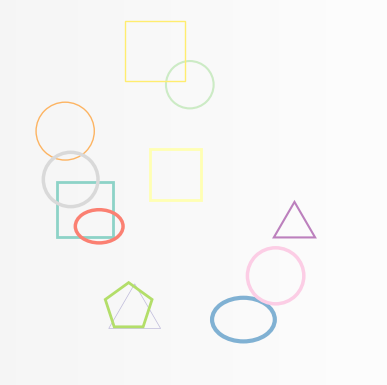[{"shape": "square", "thickness": 2, "radius": 0.36, "center": [0.22, 0.456]}, {"shape": "square", "thickness": 2, "radius": 0.33, "center": [0.453, 0.547]}, {"shape": "triangle", "thickness": 0.5, "radius": 0.39, "center": [0.348, 0.185]}, {"shape": "oval", "thickness": 2.5, "radius": 0.31, "center": [0.256, 0.412]}, {"shape": "oval", "thickness": 3, "radius": 0.4, "center": [0.628, 0.17]}, {"shape": "circle", "thickness": 1, "radius": 0.38, "center": [0.168, 0.659]}, {"shape": "pentagon", "thickness": 2, "radius": 0.32, "center": [0.332, 0.202]}, {"shape": "circle", "thickness": 2.5, "radius": 0.36, "center": [0.711, 0.284]}, {"shape": "circle", "thickness": 2.5, "radius": 0.35, "center": [0.182, 0.534]}, {"shape": "triangle", "thickness": 1.5, "radius": 0.31, "center": [0.76, 0.414]}, {"shape": "circle", "thickness": 1.5, "radius": 0.31, "center": [0.49, 0.78]}, {"shape": "square", "thickness": 1, "radius": 0.39, "center": [0.399, 0.867]}]